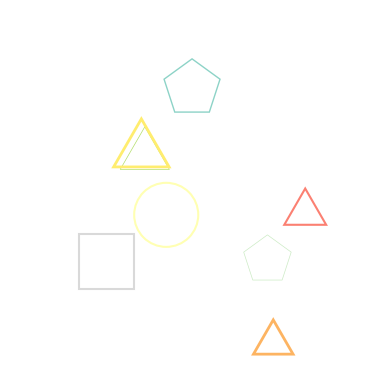[{"shape": "pentagon", "thickness": 1, "radius": 0.38, "center": [0.499, 0.771]}, {"shape": "circle", "thickness": 1.5, "radius": 0.42, "center": [0.432, 0.442]}, {"shape": "triangle", "thickness": 1.5, "radius": 0.31, "center": [0.793, 0.448]}, {"shape": "triangle", "thickness": 2, "radius": 0.3, "center": [0.71, 0.11]}, {"shape": "triangle", "thickness": 0.5, "radius": 0.37, "center": [0.376, 0.597]}, {"shape": "square", "thickness": 1.5, "radius": 0.36, "center": [0.276, 0.321]}, {"shape": "pentagon", "thickness": 0.5, "radius": 0.32, "center": [0.695, 0.325]}, {"shape": "triangle", "thickness": 2, "radius": 0.42, "center": [0.367, 0.608]}]